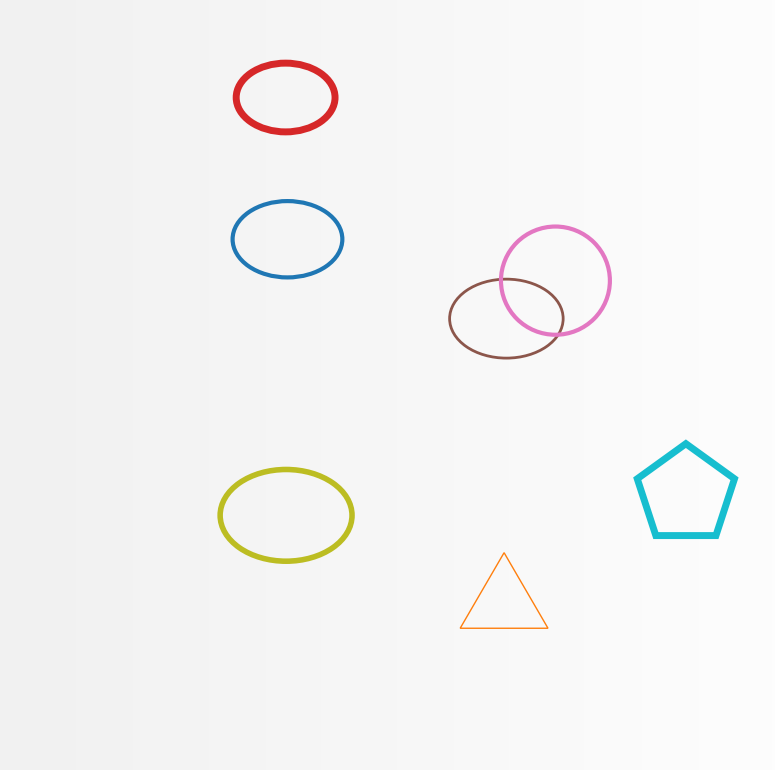[{"shape": "oval", "thickness": 1.5, "radius": 0.35, "center": [0.371, 0.689]}, {"shape": "triangle", "thickness": 0.5, "radius": 0.33, "center": [0.65, 0.217]}, {"shape": "oval", "thickness": 2.5, "radius": 0.32, "center": [0.369, 0.873]}, {"shape": "oval", "thickness": 1, "radius": 0.37, "center": [0.653, 0.586]}, {"shape": "circle", "thickness": 1.5, "radius": 0.35, "center": [0.717, 0.636]}, {"shape": "oval", "thickness": 2, "radius": 0.43, "center": [0.369, 0.331]}, {"shape": "pentagon", "thickness": 2.5, "radius": 0.33, "center": [0.885, 0.358]}]